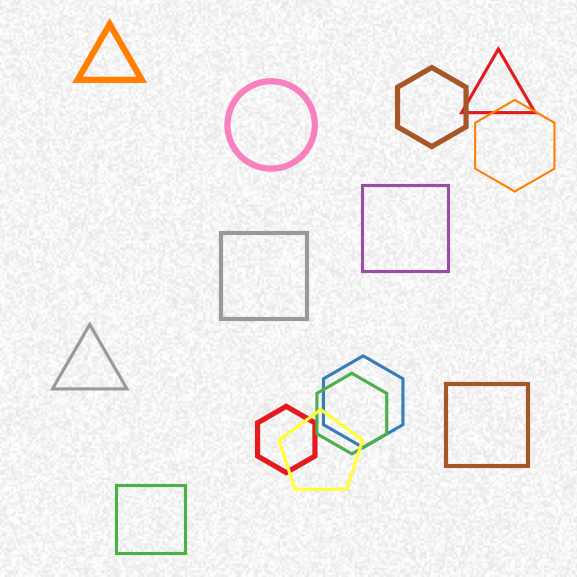[{"shape": "hexagon", "thickness": 2.5, "radius": 0.29, "center": [0.496, 0.238]}, {"shape": "triangle", "thickness": 1.5, "radius": 0.37, "center": [0.863, 0.841]}, {"shape": "hexagon", "thickness": 1.5, "radius": 0.4, "center": [0.629, 0.304]}, {"shape": "square", "thickness": 1.5, "radius": 0.3, "center": [0.261, 0.1]}, {"shape": "hexagon", "thickness": 1.5, "radius": 0.35, "center": [0.609, 0.283]}, {"shape": "square", "thickness": 1.5, "radius": 0.37, "center": [0.701, 0.604]}, {"shape": "triangle", "thickness": 3, "radius": 0.32, "center": [0.19, 0.893]}, {"shape": "hexagon", "thickness": 1, "radius": 0.4, "center": [0.891, 0.747]}, {"shape": "pentagon", "thickness": 1.5, "radius": 0.38, "center": [0.555, 0.214]}, {"shape": "hexagon", "thickness": 2.5, "radius": 0.34, "center": [0.748, 0.814]}, {"shape": "square", "thickness": 2, "radius": 0.35, "center": [0.843, 0.263]}, {"shape": "circle", "thickness": 3, "radius": 0.38, "center": [0.47, 0.783]}, {"shape": "triangle", "thickness": 1.5, "radius": 0.37, "center": [0.155, 0.363]}, {"shape": "square", "thickness": 2, "radius": 0.37, "center": [0.457, 0.521]}]